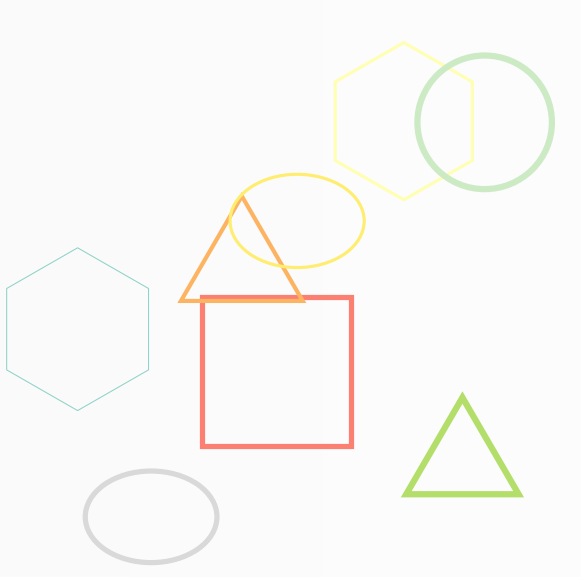[{"shape": "hexagon", "thickness": 0.5, "radius": 0.7, "center": [0.134, 0.429]}, {"shape": "hexagon", "thickness": 1.5, "radius": 0.68, "center": [0.695, 0.789]}, {"shape": "square", "thickness": 2.5, "radius": 0.64, "center": [0.476, 0.356]}, {"shape": "triangle", "thickness": 2, "radius": 0.6, "center": [0.416, 0.539]}, {"shape": "triangle", "thickness": 3, "radius": 0.56, "center": [0.796, 0.199]}, {"shape": "oval", "thickness": 2.5, "radius": 0.57, "center": [0.26, 0.104]}, {"shape": "circle", "thickness": 3, "radius": 0.58, "center": [0.834, 0.787]}, {"shape": "oval", "thickness": 1.5, "radius": 0.58, "center": [0.511, 0.617]}]